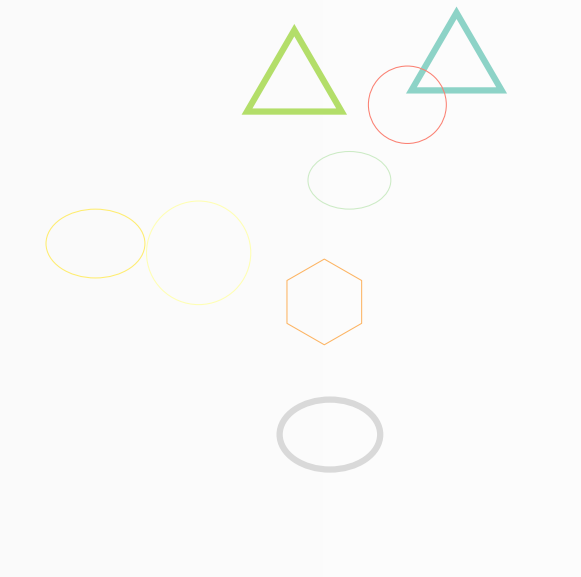[{"shape": "triangle", "thickness": 3, "radius": 0.45, "center": [0.785, 0.887]}, {"shape": "circle", "thickness": 0.5, "radius": 0.45, "center": [0.342, 0.561]}, {"shape": "circle", "thickness": 0.5, "radius": 0.34, "center": [0.701, 0.818]}, {"shape": "hexagon", "thickness": 0.5, "radius": 0.37, "center": [0.558, 0.476]}, {"shape": "triangle", "thickness": 3, "radius": 0.47, "center": [0.506, 0.853]}, {"shape": "oval", "thickness": 3, "radius": 0.43, "center": [0.568, 0.247]}, {"shape": "oval", "thickness": 0.5, "radius": 0.36, "center": [0.601, 0.687]}, {"shape": "oval", "thickness": 0.5, "radius": 0.43, "center": [0.164, 0.577]}]